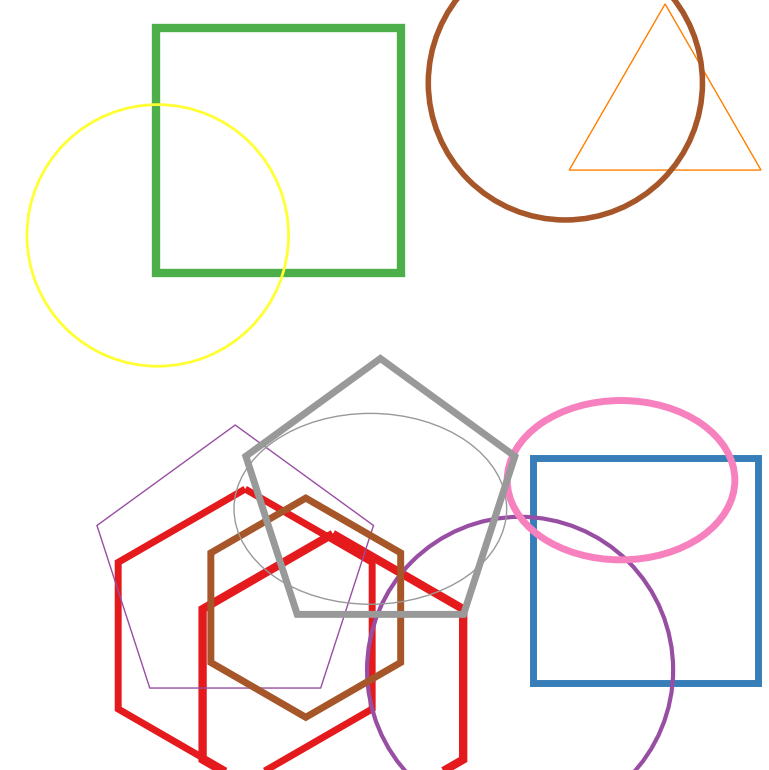[{"shape": "hexagon", "thickness": 2.5, "radius": 0.95, "center": [0.318, 0.174]}, {"shape": "hexagon", "thickness": 3, "radius": 0.98, "center": [0.432, 0.111]}, {"shape": "square", "thickness": 2.5, "radius": 0.73, "center": [0.839, 0.259]}, {"shape": "square", "thickness": 3, "radius": 0.8, "center": [0.361, 0.804]}, {"shape": "circle", "thickness": 1.5, "radius": 0.99, "center": [0.675, 0.13]}, {"shape": "pentagon", "thickness": 0.5, "radius": 0.94, "center": [0.305, 0.259]}, {"shape": "triangle", "thickness": 0.5, "radius": 0.72, "center": [0.864, 0.851]}, {"shape": "circle", "thickness": 1, "radius": 0.85, "center": [0.205, 0.694]}, {"shape": "hexagon", "thickness": 2.5, "radius": 0.71, "center": [0.397, 0.211]}, {"shape": "circle", "thickness": 2, "radius": 0.89, "center": [0.734, 0.892]}, {"shape": "oval", "thickness": 2.5, "radius": 0.74, "center": [0.807, 0.376]}, {"shape": "oval", "thickness": 0.5, "radius": 0.89, "center": [0.481, 0.339]}, {"shape": "pentagon", "thickness": 2.5, "radius": 0.92, "center": [0.494, 0.351]}]